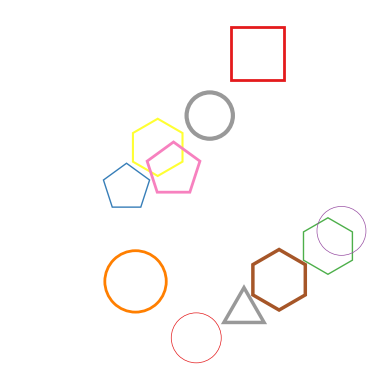[{"shape": "square", "thickness": 2, "radius": 0.34, "center": [0.669, 0.861]}, {"shape": "circle", "thickness": 0.5, "radius": 0.32, "center": [0.51, 0.122]}, {"shape": "pentagon", "thickness": 1, "radius": 0.31, "center": [0.329, 0.513]}, {"shape": "hexagon", "thickness": 1, "radius": 0.37, "center": [0.852, 0.361]}, {"shape": "circle", "thickness": 0.5, "radius": 0.32, "center": [0.887, 0.4]}, {"shape": "circle", "thickness": 2, "radius": 0.4, "center": [0.352, 0.269]}, {"shape": "hexagon", "thickness": 1.5, "radius": 0.37, "center": [0.41, 0.617]}, {"shape": "hexagon", "thickness": 2.5, "radius": 0.39, "center": [0.725, 0.273]}, {"shape": "pentagon", "thickness": 2, "radius": 0.36, "center": [0.451, 0.559]}, {"shape": "triangle", "thickness": 2.5, "radius": 0.3, "center": [0.634, 0.193]}, {"shape": "circle", "thickness": 3, "radius": 0.3, "center": [0.545, 0.7]}]